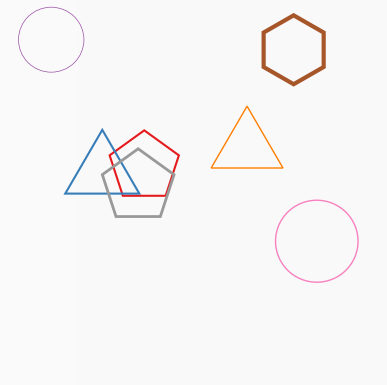[{"shape": "pentagon", "thickness": 1.5, "radius": 0.47, "center": [0.372, 0.567]}, {"shape": "triangle", "thickness": 1.5, "radius": 0.55, "center": [0.264, 0.552]}, {"shape": "circle", "thickness": 0.5, "radius": 0.42, "center": [0.132, 0.897]}, {"shape": "triangle", "thickness": 1, "radius": 0.54, "center": [0.638, 0.617]}, {"shape": "hexagon", "thickness": 3, "radius": 0.45, "center": [0.758, 0.871]}, {"shape": "circle", "thickness": 1, "radius": 0.53, "center": [0.818, 0.373]}, {"shape": "pentagon", "thickness": 2, "radius": 0.49, "center": [0.357, 0.516]}]